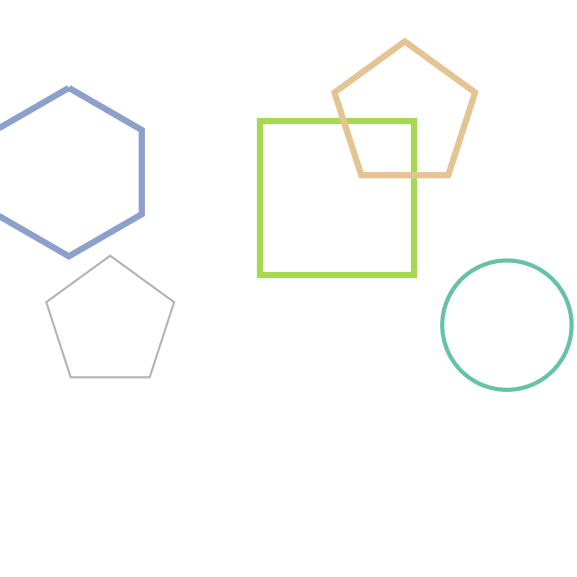[{"shape": "circle", "thickness": 2, "radius": 0.56, "center": [0.878, 0.436]}, {"shape": "hexagon", "thickness": 3, "radius": 0.73, "center": [0.119, 0.701]}, {"shape": "square", "thickness": 3, "radius": 0.67, "center": [0.584, 0.657]}, {"shape": "pentagon", "thickness": 3, "radius": 0.64, "center": [0.701, 0.799]}, {"shape": "pentagon", "thickness": 1, "radius": 0.58, "center": [0.191, 0.44]}]